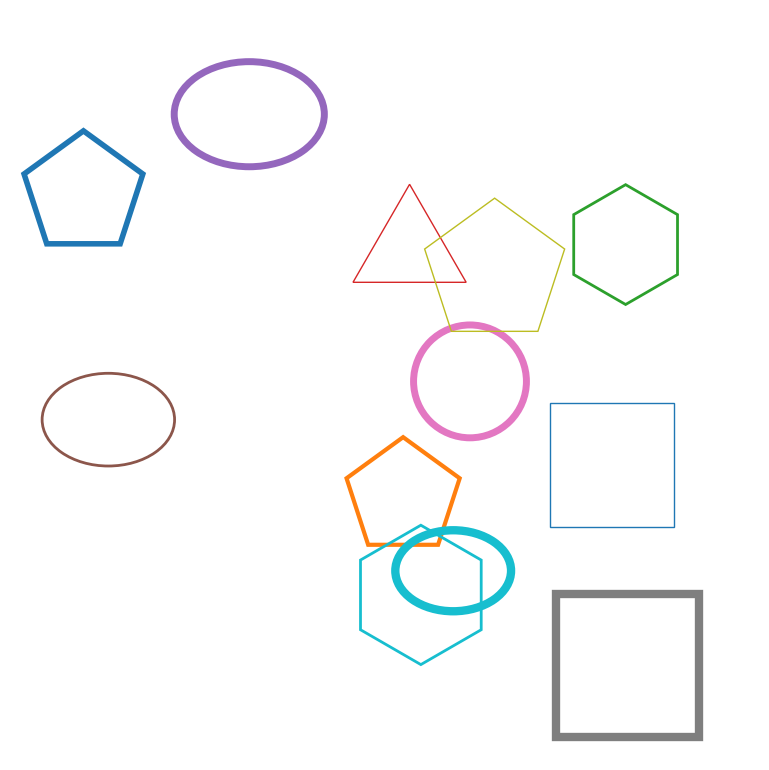[{"shape": "pentagon", "thickness": 2, "radius": 0.41, "center": [0.108, 0.749]}, {"shape": "square", "thickness": 0.5, "radius": 0.4, "center": [0.794, 0.396]}, {"shape": "pentagon", "thickness": 1.5, "radius": 0.39, "center": [0.524, 0.355]}, {"shape": "hexagon", "thickness": 1, "radius": 0.39, "center": [0.812, 0.682]}, {"shape": "triangle", "thickness": 0.5, "radius": 0.42, "center": [0.532, 0.676]}, {"shape": "oval", "thickness": 2.5, "radius": 0.49, "center": [0.324, 0.852]}, {"shape": "oval", "thickness": 1, "radius": 0.43, "center": [0.141, 0.455]}, {"shape": "circle", "thickness": 2.5, "radius": 0.37, "center": [0.61, 0.505]}, {"shape": "square", "thickness": 3, "radius": 0.46, "center": [0.815, 0.136]}, {"shape": "pentagon", "thickness": 0.5, "radius": 0.48, "center": [0.642, 0.647]}, {"shape": "oval", "thickness": 3, "radius": 0.38, "center": [0.589, 0.259]}, {"shape": "hexagon", "thickness": 1, "radius": 0.45, "center": [0.547, 0.227]}]